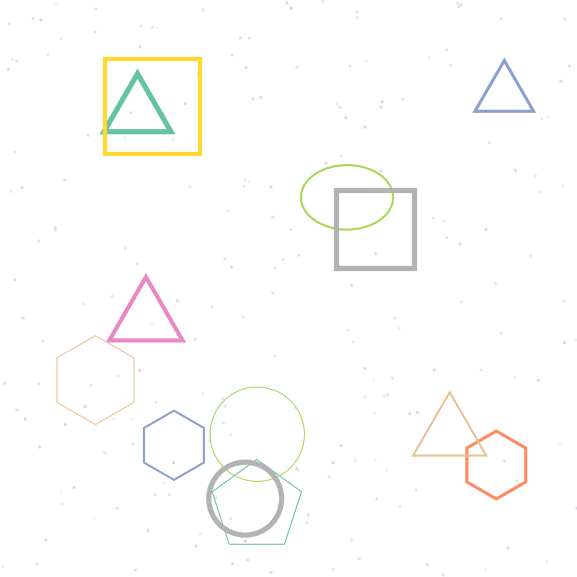[{"shape": "pentagon", "thickness": 0.5, "radius": 0.41, "center": [0.445, 0.122]}, {"shape": "triangle", "thickness": 2.5, "radius": 0.33, "center": [0.238, 0.805]}, {"shape": "hexagon", "thickness": 1.5, "radius": 0.29, "center": [0.859, 0.194]}, {"shape": "hexagon", "thickness": 1, "radius": 0.3, "center": [0.301, 0.228]}, {"shape": "triangle", "thickness": 1.5, "radius": 0.29, "center": [0.873, 0.836]}, {"shape": "triangle", "thickness": 2, "radius": 0.37, "center": [0.253, 0.446]}, {"shape": "oval", "thickness": 1, "radius": 0.4, "center": [0.601, 0.657]}, {"shape": "circle", "thickness": 0.5, "radius": 0.41, "center": [0.445, 0.247]}, {"shape": "square", "thickness": 2, "radius": 0.41, "center": [0.264, 0.814]}, {"shape": "hexagon", "thickness": 0.5, "radius": 0.38, "center": [0.165, 0.341]}, {"shape": "triangle", "thickness": 1, "radius": 0.37, "center": [0.779, 0.247]}, {"shape": "square", "thickness": 2.5, "radius": 0.34, "center": [0.65, 0.602]}, {"shape": "circle", "thickness": 2.5, "radius": 0.32, "center": [0.425, 0.136]}]